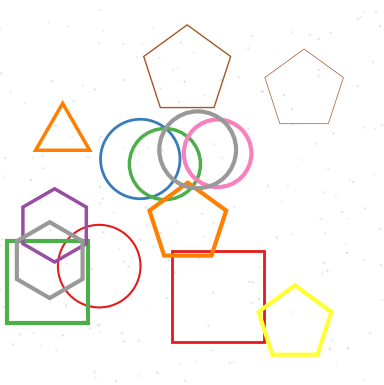[{"shape": "circle", "thickness": 1.5, "radius": 0.54, "center": [0.258, 0.309]}, {"shape": "square", "thickness": 2, "radius": 0.59, "center": [0.567, 0.23]}, {"shape": "circle", "thickness": 2, "radius": 0.52, "center": [0.364, 0.587]}, {"shape": "square", "thickness": 3, "radius": 0.53, "center": [0.123, 0.267]}, {"shape": "circle", "thickness": 2.5, "radius": 0.46, "center": [0.428, 0.574]}, {"shape": "hexagon", "thickness": 2.5, "radius": 0.48, "center": [0.142, 0.415]}, {"shape": "triangle", "thickness": 2.5, "radius": 0.41, "center": [0.163, 0.65]}, {"shape": "pentagon", "thickness": 3, "radius": 0.52, "center": [0.488, 0.421]}, {"shape": "pentagon", "thickness": 3, "radius": 0.5, "center": [0.766, 0.159]}, {"shape": "pentagon", "thickness": 0.5, "radius": 0.54, "center": [0.79, 0.765]}, {"shape": "pentagon", "thickness": 1, "radius": 0.59, "center": [0.486, 0.817]}, {"shape": "circle", "thickness": 3, "radius": 0.44, "center": [0.565, 0.602]}, {"shape": "hexagon", "thickness": 3, "radius": 0.49, "center": [0.129, 0.324]}, {"shape": "circle", "thickness": 3, "radius": 0.5, "center": [0.513, 0.611]}]